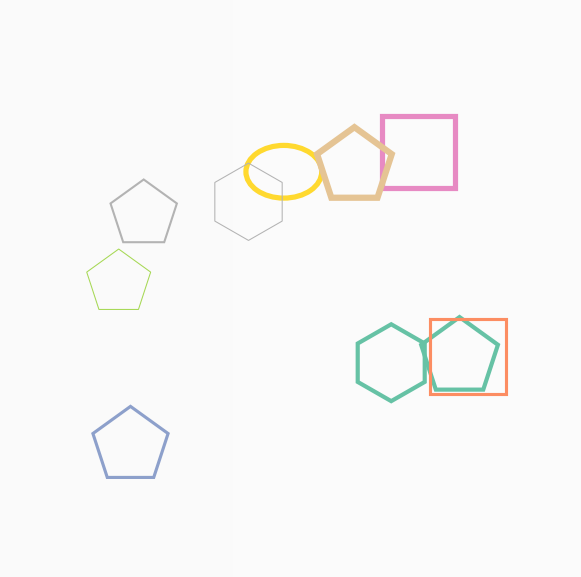[{"shape": "hexagon", "thickness": 2, "radius": 0.33, "center": [0.673, 0.371]}, {"shape": "pentagon", "thickness": 2, "radius": 0.35, "center": [0.791, 0.381]}, {"shape": "square", "thickness": 1.5, "radius": 0.33, "center": [0.805, 0.382]}, {"shape": "pentagon", "thickness": 1.5, "radius": 0.34, "center": [0.225, 0.227]}, {"shape": "square", "thickness": 2.5, "radius": 0.31, "center": [0.72, 0.736]}, {"shape": "pentagon", "thickness": 0.5, "radius": 0.29, "center": [0.204, 0.51]}, {"shape": "oval", "thickness": 2.5, "radius": 0.33, "center": [0.488, 0.702]}, {"shape": "pentagon", "thickness": 3, "radius": 0.34, "center": [0.61, 0.711]}, {"shape": "pentagon", "thickness": 1, "radius": 0.3, "center": [0.247, 0.628]}, {"shape": "hexagon", "thickness": 0.5, "radius": 0.33, "center": [0.428, 0.65]}]